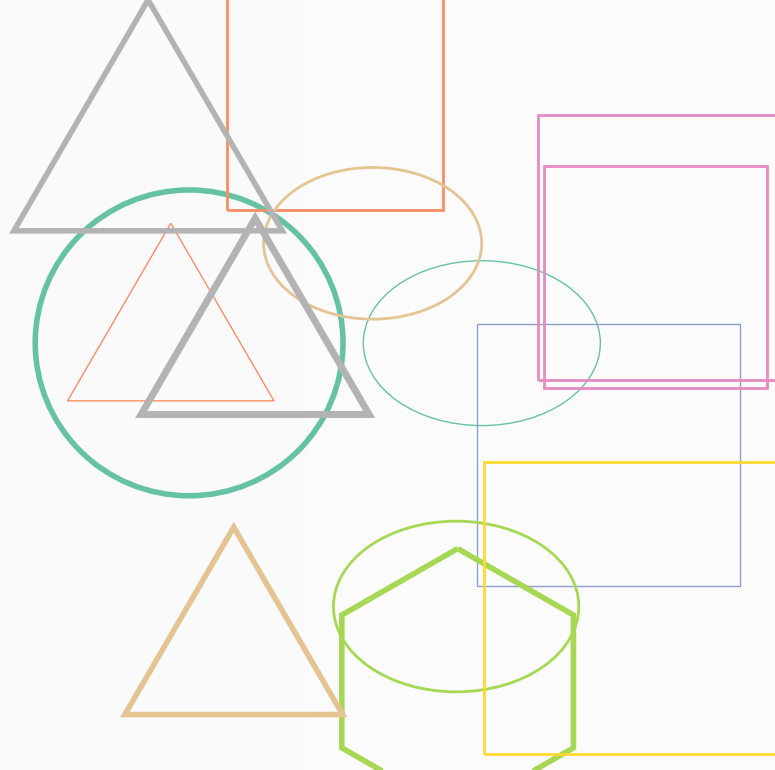[{"shape": "oval", "thickness": 0.5, "radius": 0.76, "center": [0.622, 0.554]}, {"shape": "circle", "thickness": 2, "radius": 0.99, "center": [0.244, 0.555]}, {"shape": "square", "thickness": 1, "radius": 0.7, "center": [0.432, 0.867]}, {"shape": "triangle", "thickness": 0.5, "radius": 0.77, "center": [0.22, 0.556]}, {"shape": "square", "thickness": 0.5, "radius": 0.85, "center": [0.785, 0.409]}, {"shape": "square", "thickness": 1, "radius": 0.86, "center": [0.866, 0.679]}, {"shape": "square", "thickness": 1, "radius": 0.72, "center": [0.846, 0.641]}, {"shape": "oval", "thickness": 1, "radius": 0.79, "center": [0.589, 0.212]}, {"shape": "hexagon", "thickness": 2, "radius": 0.86, "center": [0.59, 0.115]}, {"shape": "square", "thickness": 1, "radius": 0.95, "center": [0.814, 0.21]}, {"shape": "oval", "thickness": 1, "radius": 0.7, "center": [0.481, 0.684]}, {"shape": "triangle", "thickness": 2, "radius": 0.81, "center": [0.302, 0.153]}, {"shape": "triangle", "thickness": 2.5, "radius": 0.85, "center": [0.329, 0.547]}, {"shape": "triangle", "thickness": 2, "radius": 1.0, "center": [0.191, 0.8]}]